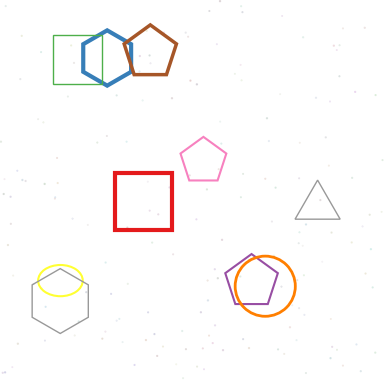[{"shape": "square", "thickness": 3, "radius": 0.37, "center": [0.373, 0.477]}, {"shape": "hexagon", "thickness": 3, "radius": 0.36, "center": [0.278, 0.849]}, {"shape": "square", "thickness": 1, "radius": 0.32, "center": [0.202, 0.845]}, {"shape": "pentagon", "thickness": 1.5, "radius": 0.36, "center": [0.653, 0.268]}, {"shape": "circle", "thickness": 2, "radius": 0.39, "center": [0.689, 0.257]}, {"shape": "oval", "thickness": 1.5, "radius": 0.29, "center": [0.157, 0.271]}, {"shape": "pentagon", "thickness": 2.5, "radius": 0.36, "center": [0.39, 0.864]}, {"shape": "pentagon", "thickness": 1.5, "radius": 0.31, "center": [0.528, 0.582]}, {"shape": "hexagon", "thickness": 1, "radius": 0.42, "center": [0.156, 0.218]}, {"shape": "triangle", "thickness": 1, "radius": 0.34, "center": [0.825, 0.465]}]